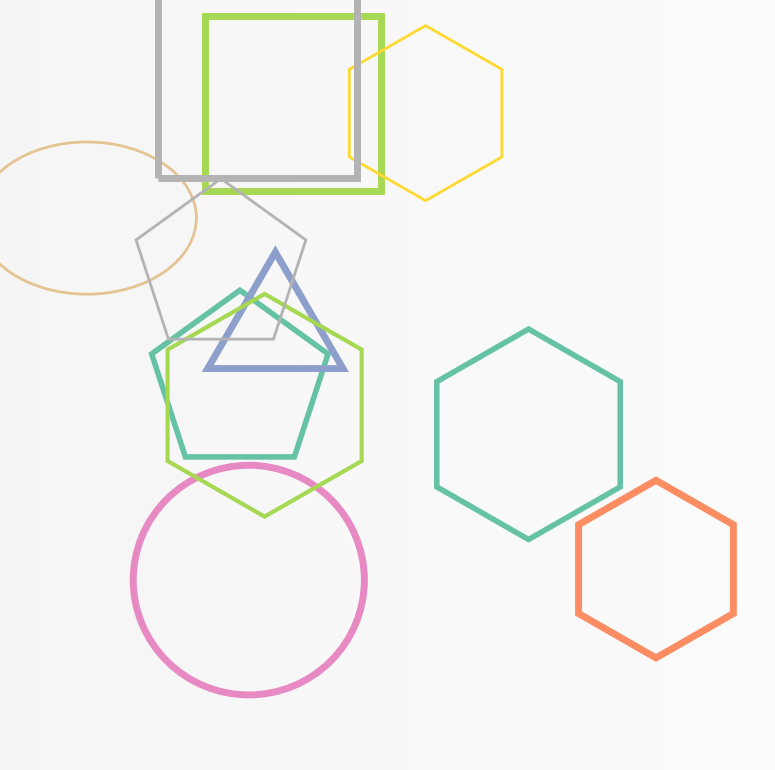[{"shape": "pentagon", "thickness": 2, "radius": 0.6, "center": [0.31, 0.503]}, {"shape": "hexagon", "thickness": 2, "radius": 0.68, "center": [0.682, 0.436]}, {"shape": "hexagon", "thickness": 2.5, "radius": 0.58, "center": [0.846, 0.261]}, {"shape": "triangle", "thickness": 2.5, "radius": 0.5, "center": [0.355, 0.572]}, {"shape": "circle", "thickness": 2.5, "radius": 0.75, "center": [0.321, 0.247]}, {"shape": "square", "thickness": 2.5, "radius": 0.57, "center": [0.378, 0.866]}, {"shape": "hexagon", "thickness": 1.5, "radius": 0.72, "center": [0.341, 0.474]}, {"shape": "hexagon", "thickness": 1, "radius": 0.57, "center": [0.549, 0.853]}, {"shape": "oval", "thickness": 1, "radius": 0.71, "center": [0.112, 0.717]}, {"shape": "pentagon", "thickness": 1, "radius": 0.58, "center": [0.285, 0.653]}, {"shape": "square", "thickness": 2.5, "radius": 0.64, "center": [0.332, 0.897]}]